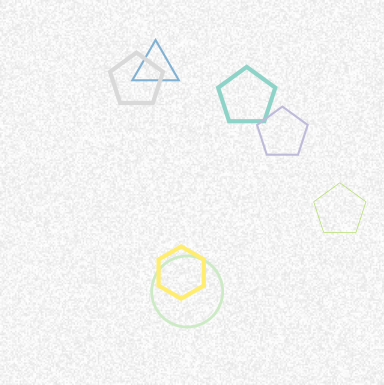[{"shape": "pentagon", "thickness": 3, "radius": 0.39, "center": [0.641, 0.748]}, {"shape": "pentagon", "thickness": 1.5, "radius": 0.35, "center": [0.733, 0.654]}, {"shape": "triangle", "thickness": 1.5, "radius": 0.35, "center": [0.404, 0.826]}, {"shape": "pentagon", "thickness": 0.5, "radius": 0.36, "center": [0.883, 0.454]}, {"shape": "pentagon", "thickness": 3, "radius": 0.36, "center": [0.355, 0.791]}, {"shape": "circle", "thickness": 2, "radius": 0.46, "center": [0.486, 0.243]}, {"shape": "hexagon", "thickness": 3, "radius": 0.34, "center": [0.471, 0.292]}]